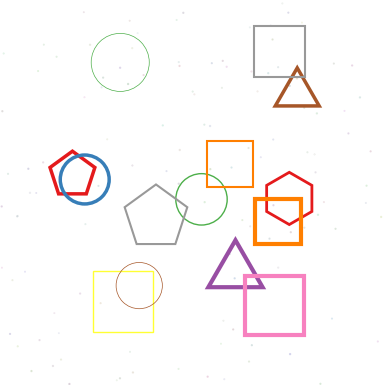[{"shape": "pentagon", "thickness": 2.5, "radius": 0.31, "center": [0.188, 0.546]}, {"shape": "hexagon", "thickness": 2, "radius": 0.34, "center": [0.751, 0.485]}, {"shape": "circle", "thickness": 2.5, "radius": 0.32, "center": [0.22, 0.534]}, {"shape": "circle", "thickness": 1, "radius": 0.33, "center": [0.523, 0.482]}, {"shape": "circle", "thickness": 0.5, "radius": 0.38, "center": [0.312, 0.838]}, {"shape": "triangle", "thickness": 3, "radius": 0.41, "center": [0.612, 0.295]}, {"shape": "square", "thickness": 3, "radius": 0.29, "center": [0.722, 0.425]}, {"shape": "square", "thickness": 1.5, "radius": 0.3, "center": [0.598, 0.574]}, {"shape": "square", "thickness": 1, "radius": 0.39, "center": [0.319, 0.217]}, {"shape": "circle", "thickness": 0.5, "radius": 0.3, "center": [0.362, 0.258]}, {"shape": "triangle", "thickness": 2.5, "radius": 0.33, "center": [0.772, 0.758]}, {"shape": "square", "thickness": 3, "radius": 0.38, "center": [0.712, 0.207]}, {"shape": "pentagon", "thickness": 1.5, "radius": 0.43, "center": [0.405, 0.435]}, {"shape": "square", "thickness": 1.5, "radius": 0.33, "center": [0.726, 0.867]}]